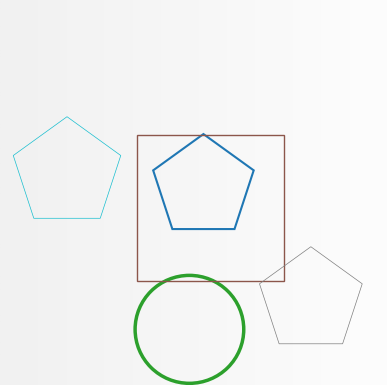[{"shape": "pentagon", "thickness": 1.5, "radius": 0.68, "center": [0.525, 0.515]}, {"shape": "circle", "thickness": 2.5, "radius": 0.7, "center": [0.489, 0.145]}, {"shape": "square", "thickness": 1, "radius": 0.95, "center": [0.544, 0.46]}, {"shape": "pentagon", "thickness": 0.5, "radius": 0.7, "center": [0.802, 0.22]}, {"shape": "pentagon", "thickness": 0.5, "radius": 0.73, "center": [0.173, 0.551]}]